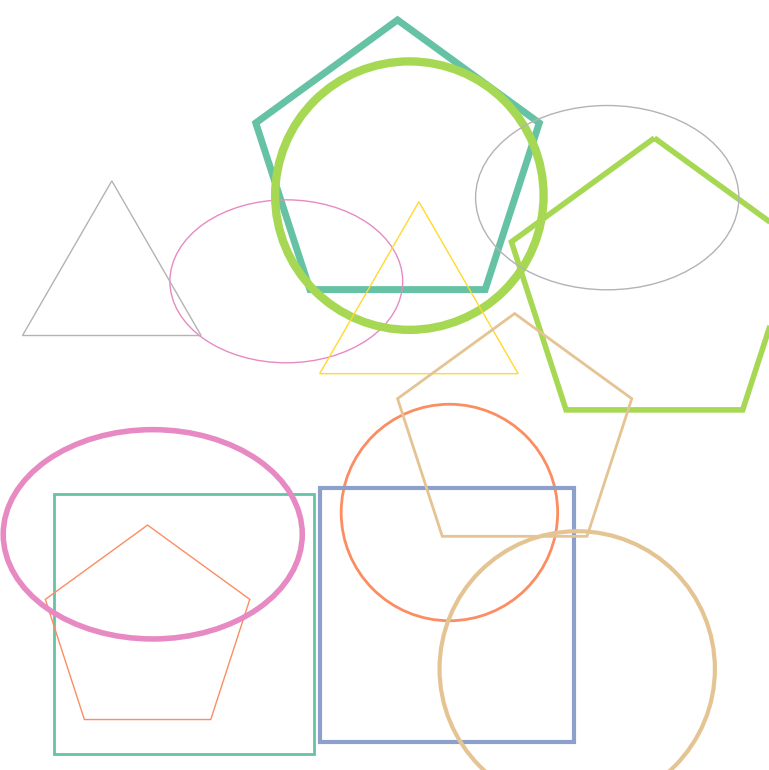[{"shape": "square", "thickness": 1, "radius": 0.84, "center": [0.239, 0.189]}, {"shape": "pentagon", "thickness": 2.5, "radius": 0.97, "center": [0.516, 0.781]}, {"shape": "pentagon", "thickness": 0.5, "radius": 0.7, "center": [0.192, 0.178]}, {"shape": "circle", "thickness": 1, "radius": 0.7, "center": [0.584, 0.334]}, {"shape": "square", "thickness": 1.5, "radius": 0.82, "center": [0.58, 0.202]}, {"shape": "oval", "thickness": 0.5, "radius": 0.76, "center": [0.372, 0.635]}, {"shape": "oval", "thickness": 2, "radius": 0.97, "center": [0.198, 0.306]}, {"shape": "pentagon", "thickness": 2, "radius": 0.98, "center": [0.85, 0.626]}, {"shape": "circle", "thickness": 3, "radius": 0.87, "center": [0.532, 0.746]}, {"shape": "triangle", "thickness": 0.5, "radius": 0.74, "center": [0.544, 0.589]}, {"shape": "pentagon", "thickness": 1, "radius": 0.8, "center": [0.668, 0.433]}, {"shape": "circle", "thickness": 1.5, "radius": 0.89, "center": [0.75, 0.131]}, {"shape": "oval", "thickness": 0.5, "radius": 0.85, "center": [0.789, 0.743]}, {"shape": "triangle", "thickness": 0.5, "radius": 0.67, "center": [0.145, 0.631]}]